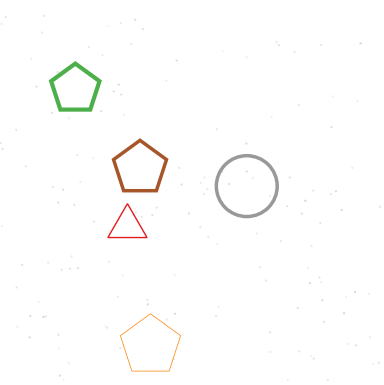[{"shape": "triangle", "thickness": 1, "radius": 0.29, "center": [0.331, 0.412]}, {"shape": "pentagon", "thickness": 3, "radius": 0.33, "center": [0.196, 0.769]}, {"shape": "pentagon", "thickness": 0.5, "radius": 0.41, "center": [0.391, 0.103]}, {"shape": "pentagon", "thickness": 2.5, "radius": 0.36, "center": [0.364, 0.563]}, {"shape": "circle", "thickness": 2.5, "radius": 0.4, "center": [0.641, 0.517]}]